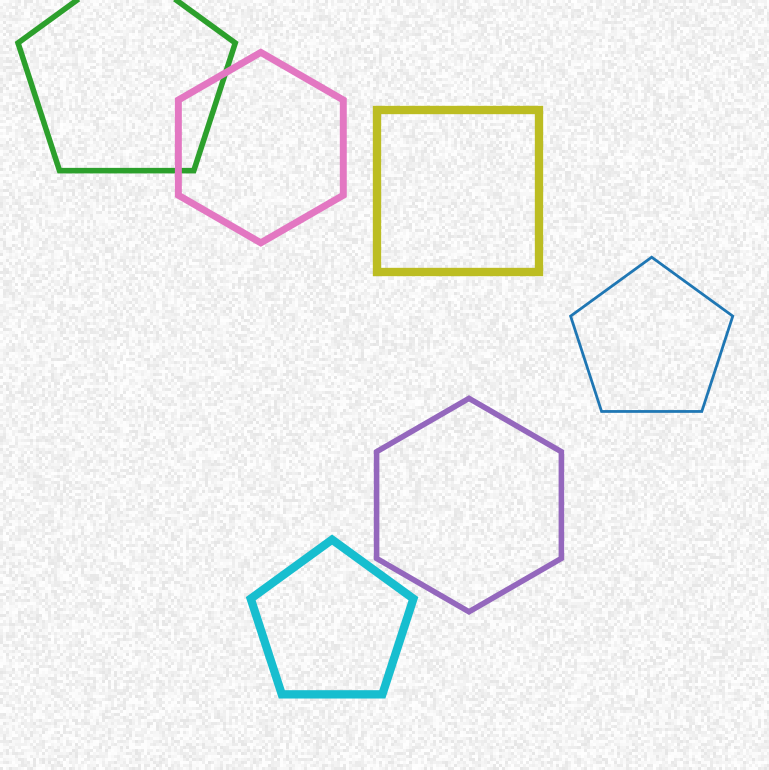[{"shape": "pentagon", "thickness": 1, "radius": 0.55, "center": [0.846, 0.555]}, {"shape": "pentagon", "thickness": 2, "radius": 0.74, "center": [0.164, 0.898]}, {"shape": "hexagon", "thickness": 2, "radius": 0.69, "center": [0.609, 0.344]}, {"shape": "hexagon", "thickness": 2.5, "radius": 0.62, "center": [0.339, 0.808]}, {"shape": "square", "thickness": 3, "radius": 0.53, "center": [0.595, 0.752]}, {"shape": "pentagon", "thickness": 3, "radius": 0.56, "center": [0.431, 0.188]}]